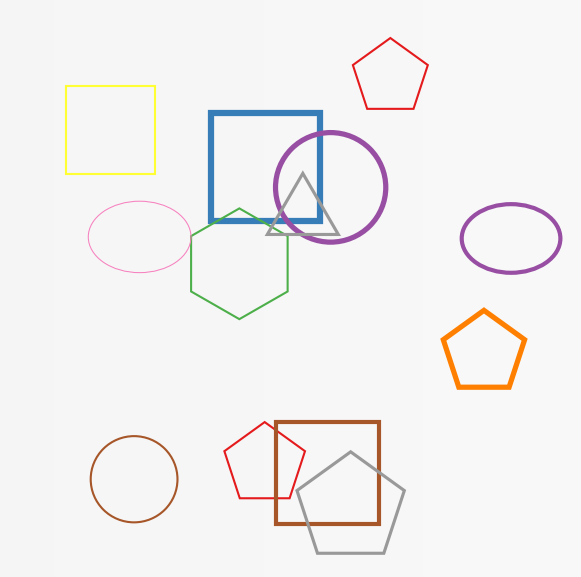[{"shape": "pentagon", "thickness": 1, "radius": 0.34, "center": [0.672, 0.865]}, {"shape": "pentagon", "thickness": 1, "radius": 0.36, "center": [0.455, 0.195]}, {"shape": "square", "thickness": 3, "radius": 0.47, "center": [0.457, 0.71]}, {"shape": "hexagon", "thickness": 1, "radius": 0.48, "center": [0.412, 0.542]}, {"shape": "circle", "thickness": 2.5, "radius": 0.47, "center": [0.569, 0.675]}, {"shape": "oval", "thickness": 2, "radius": 0.42, "center": [0.879, 0.586]}, {"shape": "pentagon", "thickness": 2.5, "radius": 0.37, "center": [0.833, 0.388]}, {"shape": "square", "thickness": 1, "radius": 0.38, "center": [0.19, 0.774]}, {"shape": "circle", "thickness": 1, "radius": 0.37, "center": [0.231, 0.169]}, {"shape": "square", "thickness": 2, "radius": 0.44, "center": [0.564, 0.179]}, {"shape": "oval", "thickness": 0.5, "radius": 0.44, "center": [0.24, 0.589]}, {"shape": "pentagon", "thickness": 1.5, "radius": 0.49, "center": [0.603, 0.12]}, {"shape": "triangle", "thickness": 1.5, "radius": 0.35, "center": [0.521, 0.628]}]